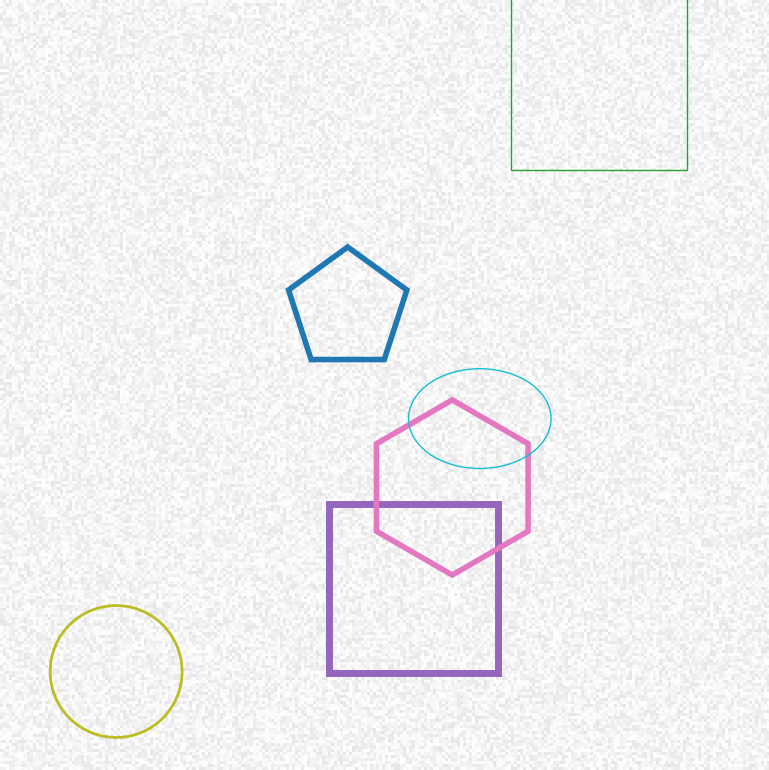[{"shape": "pentagon", "thickness": 2, "radius": 0.4, "center": [0.452, 0.598]}, {"shape": "square", "thickness": 0.5, "radius": 0.57, "center": [0.778, 0.894]}, {"shape": "square", "thickness": 2.5, "radius": 0.55, "center": [0.537, 0.236]}, {"shape": "hexagon", "thickness": 2, "radius": 0.57, "center": [0.587, 0.367]}, {"shape": "circle", "thickness": 1, "radius": 0.43, "center": [0.151, 0.128]}, {"shape": "oval", "thickness": 0.5, "radius": 0.46, "center": [0.623, 0.456]}]